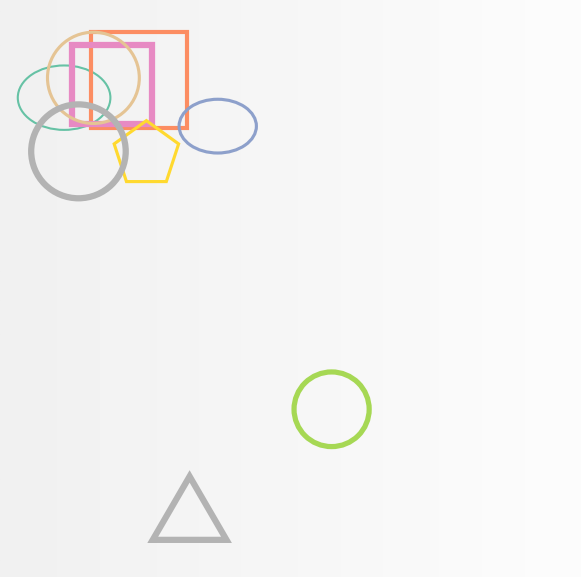[{"shape": "oval", "thickness": 1, "radius": 0.4, "center": [0.11, 0.83]}, {"shape": "square", "thickness": 2, "radius": 0.42, "center": [0.239, 0.861]}, {"shape": "oval", "thickness": 1.5, "radius": 0.33, "center": [0.375, 0.781]}, {"shape": "square", "thickness": 3, "radius": 0.34, "center": [0.193, 0.853]}, {"shape": "circle", "thickness": 2.5, "radius": 0.32, "center": [0.571, 0.29]}, {"shape": "pentagon", "thickness": 1.5, "radius": 0.29, "center": [0.252, 0.732]}, {"shape": "circle", "thickness": 1.5, "radius": 0.39, "center": [0.161, 0.864]}, {"shape": "triangle", "thickness": 3, "radius": 0.37, "center": [0.326, 0.101]}, {"shape": "circle", "thickness": 3, "radius": 0.41, "center": [0.135, 0.737]}]